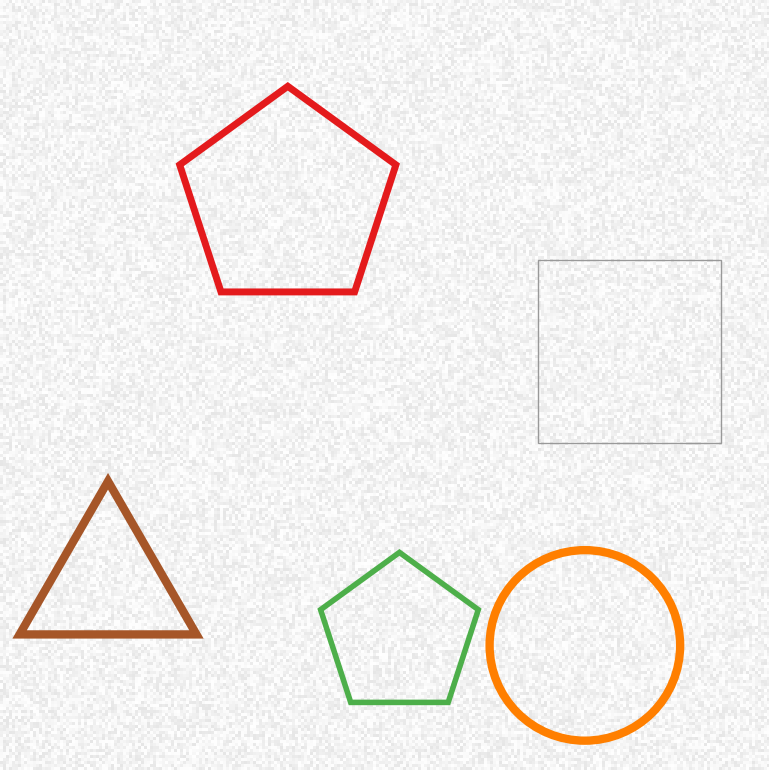[{"shape": "pentagon", "thickness": 2.5, "radius": 0.74, "center": [0.374, 0.74]}, {"shape": "pentagon", "thickness": 2, "radius": 0.54, "center": [0.519, 0.175]}, {"shape": "circle", "thickness": 3, "radius": 0.62, "center": [0.76, 0.162]}, {"shape": "triangle", "thickness": 3, "radius": 0.66, "center": [0.14, 0.242]}, {"shape": "square", "thickness": 0.5, "radius": 0.59, "center": [0.817, 0.544]}]